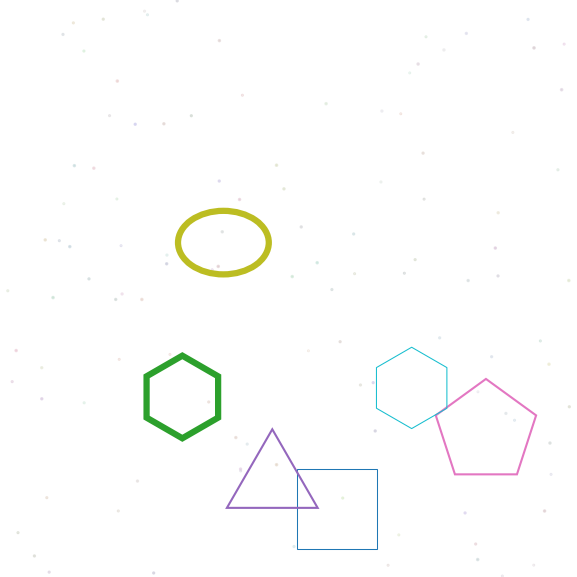[{"shape": "square", "thickness": 0.5, "radius": 0.35, "center": [0.583, 0.117]}, {"shape": "hexagon", "thickness": 3, "radius": 0.36, "center": [0.316, 0.312]}, {"shape": "triangle", "thickness": 1, "radius": 0.45, "center": [0.471, 0.165]}, {"shape": "pentagon", "thickness": 1, "radius": 0.46, "center": [0.841, 0.252]}, {"shape": "oval", "thickness": 3, "radius": 0.39, "center": [0.387, 0.579]}, {"shape": "hexagon", "thickness": 0.5, "radius": 0.35, "center": [0.713, 0.327]}]